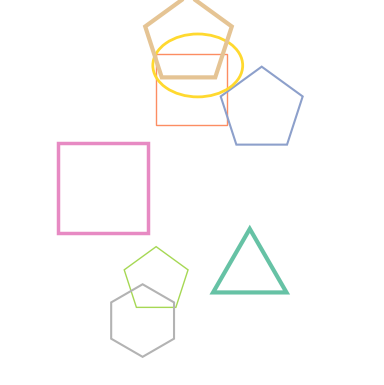[{"shape": "triangle", "thickness": 3, "radius": 0.55, "center": [0.649, 0.295]}, {"shape": "square", "thickness": 1, "radius": 0.46, "center": [0.497, 0.767]}, {"shape": "pentagon", "thickness": 1.5, "radius": 0.56, "center": [0.68, 0.715]}, {"shape": "square", "thickness": 2.5, "radius": 0.58, "center": [0.268, 0.512]}, {"shape": "pentagon", "thickness": 1, "radius": 0.44, "center": [0.406, 0.272]}, {"shape": "oval", "thickness": 2, "radius": 0.58, "center": [0.514, 0.83]}, {"shape": "pentagon", "thickness": 3, "radius": 0.59, "center": [0.49, 0.895]}, {"shape": "hexagon", "thickness": 1.5, "radius": 0.47, "center": [0.37, 0.167]}]